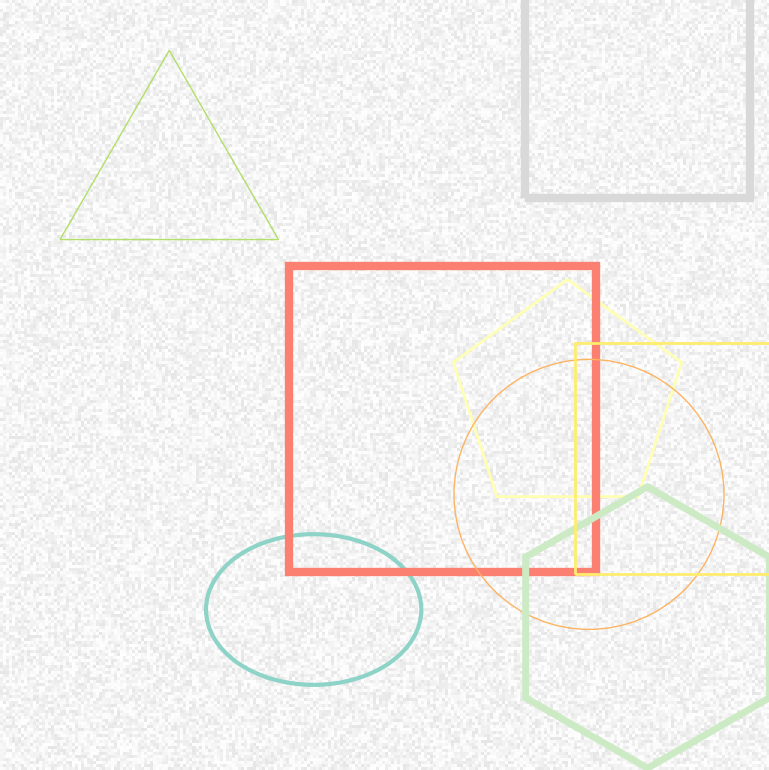[{"shape": "oval", "thickness": 1.5, "radius": 0.7, "center": [0.407, 0.208]}, {"shape": "pentagon", "thickness": 1, "radius": 0.78, "center": [0.737, 0.481]}, {"shape": "square", "thickness": 3, "radius": 1.0, "center": [0.575, 0.456]}, {"shape": "circle", "thickness": 0.5, "radius": 0.88, "center": [0.765, 0.358]}, {"shape": "triangle", "thickness": 0.5, "radius": 0.82, "center": [0.22, 0.771]}, {"shape": "square", "thickness": 3, "radius": 0.73, "center": [0.828, 0.889]}, {"shape": "hexagon", "thickness": 2.5, "radius": 0.91, "center": [0.841, 0.185]}, {"shape": "square", "thickness": 1, "radius": 0.75, "center": [0.896, 0.404]}]